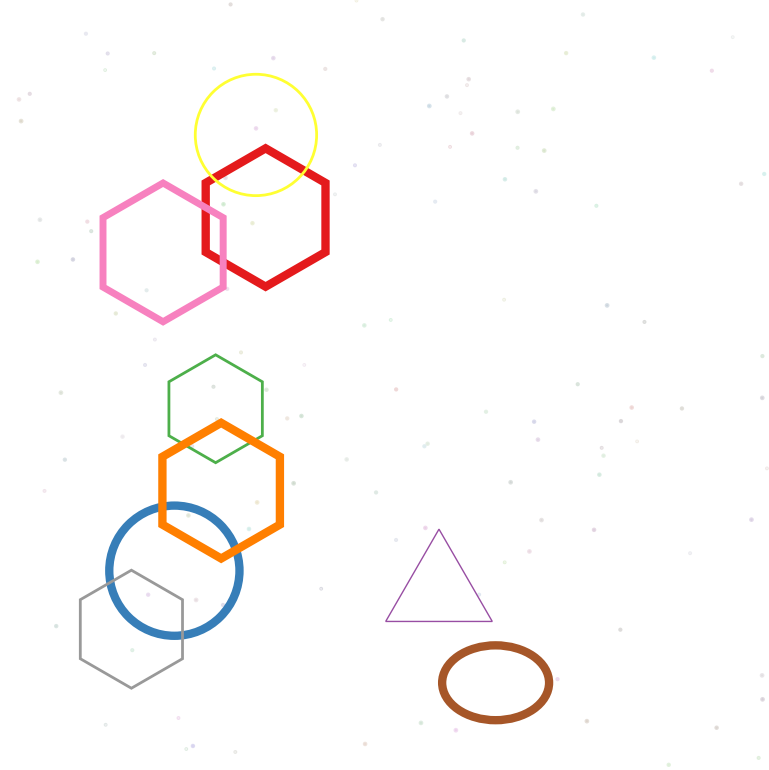[{"shape": "hexagon", "thickness": 3, "radius": 0.45, "center": [0.345, 0.718]}, {"shape": "circle", "thickness": 3, "radius": 0.42, "center": [0.226, 0.259]}, {"shape": "hexagon", "thickness": 1, "radius": 0.35, "center": [0.28, 0.469]}, {"shape": "triangle", "thickness": 0.5, "radius": 0.4, "center": [0.57, 0.233]}, {"shape": "hexagon", "thickness": 3, "radius": 0.44, "center": [0.287, 0.363]}, {"shape": "circle", "thickness": 1, "radius": 0.39, "center": [0.332, 0.825]}, {"shape": "oval", "thickness": 3, "radius": 0.35, "center": [0.644, 0.113]}, {"shape": "hexagon", "thickness": 2.5, "radius": 0.45, "center": [0.212, 0.672]}, {"shape": "hexagon", "thickness": 1, "radius": 0.38, "center": [0.171, 0.183]}]